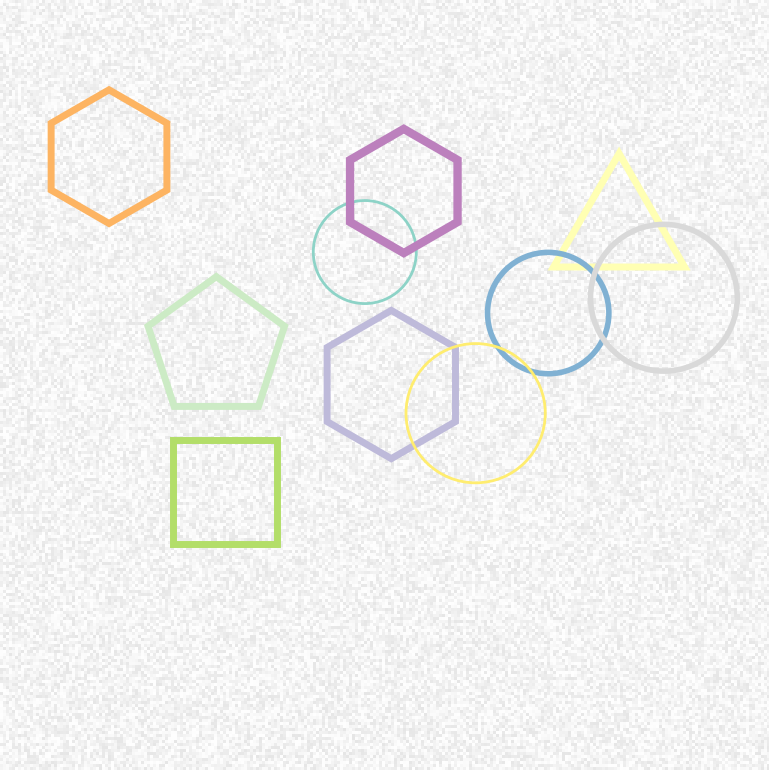[{"shape": "circle", "thickness": 1, "radius": 0.33, "center": [0.474, 0.673]}, {"shape": "triangle", "thickness": 2.5, "radius": 0.49, "center": [0.804, 0.702]}, {"shape": "hexagon", "thickness": 2.5, "radius": 0.48, "center": [0.508, 0.501]}, {"shape": "circle", "thickness": 2, "radius": 0.39, "center": [0.712, 0.593]}, {"shape": "hexagon", "thickness": 2.5, "radius": 0.43, "center": [0.142, 0.797]}, {"shape": "square", "thickness": 2.5, "radius": 0.34, "center": [0.293, 0.362]}, {"shape": "circle", "thickness": 2, "radius": 0.48, "center": [0.862, 0.613]}, {"shape": "hexagon", "thickness": 3, "radius": 0.4, "center": [0.524, 0.752]}, {"shape": "pentagon", "thickness": 2.5, "radius": 0.47, "center": [0.281, 0.548]}, {"shape": "circle", "thickness": 1, "radius": 0.45, "center": [0.618, 0.463]}]